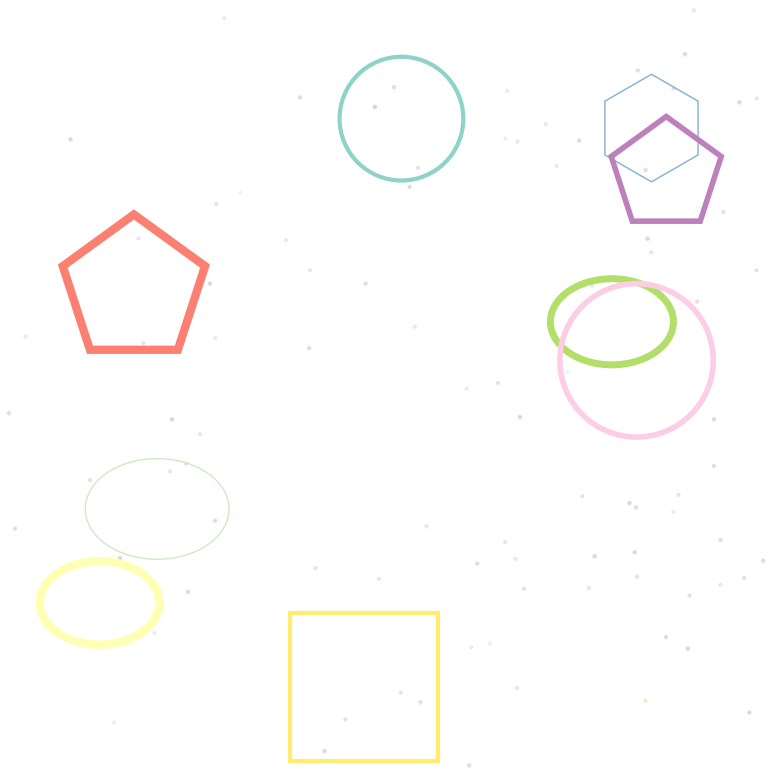[{"shape": "circle", "thickness": 1.5, "radius": 0.4, "center": [0.521, 0.846]}, {"shape": "oval", "thickness": 3, "radius": 0.39, "center": [0.129, 0.217]}, {"shape": "pentagon", "thickness": 3, "radius": 0.49, "center": [0.174, 0.624]}, {"shape": "hexagon", "thickness": 0.5, "radius": 0.35, "center": [0.846, 0.834]}, {"shape": "oval", "thickness": 2.5, "radius": 0.4, "center": [0.795, 0.582]}, {"shape": "circle", "thickness": 2, "radius": 0.5, "center": [0.827, 0.532]}, {"shape": "pentagon", "thickness": 2, "radius": 0.38, "center": [0.865, 0.774]}, {"shape": "oval", "thickness": 0.5, "radius": 0.47, "center": [0.204, 0.339]}, {"shape": "square", "thickness": 1.5, "radius": 0.48, "center": [0.473, 0.107]}]